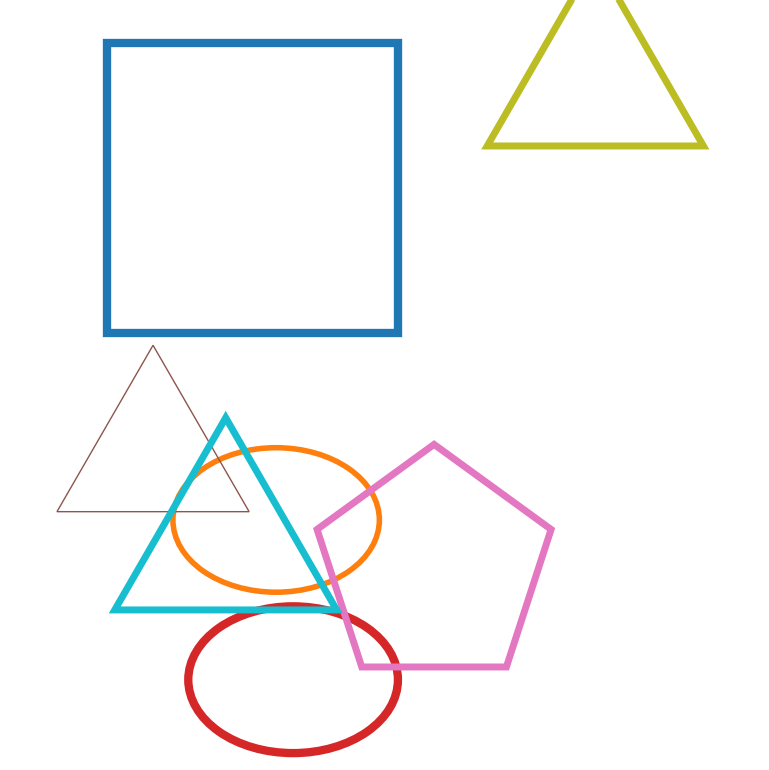[{"shape": "square", "thickness": 3, "radius": 0.94, "center": [0.328, 0.756]}, {"shape": "oval", "thickness": 2, "radius": 0.67, "center": [0.359, 0.325]}, {"shape": "oval", "thickness": 3, "radius": 0.68, "center": [0.381, 0.117]}, {"shape": "triangle", "thickness": 0.5, "radius": 0.72, "center": [0.199, 0.408]}, {"shape": "pentagon", "thickness": 2.5, "radius": 0.8, "center": [0.564, 0.263]}, {"shape": "triangle", "thickness": 2.5, "radius": 0.81, "center": [0.773, 0.891]}, {"shape": "triangle", "thickness": 2.5, "radius": 0.83, "center": [0.293, 0.291]}]